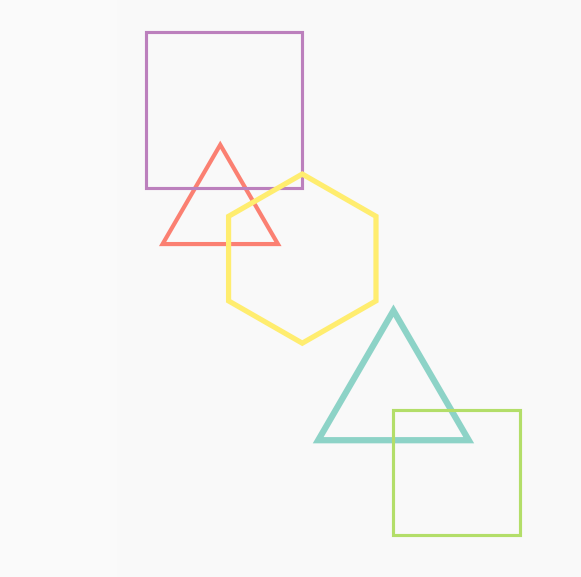[{"shape": "triangle", "thickness": 3, "radius": 0.75, "center": [0.677, 0.312]}, {"shape": "triangle", "thickness": 2, "radius": 0.57, "center": [0.379, 0.634]}, {"shape": "square", "thickness": 1.5, "radius": 0.54, "center": [0.785, 0.181]}, {"shape": "square", "thickness": 1.5, "radius": 0.67, "center": [0.386, 0.809]}, {"shape": "hexagon", "thickness": 2.5, "radius": 0.73, "center": [0.52, 0.551]}]